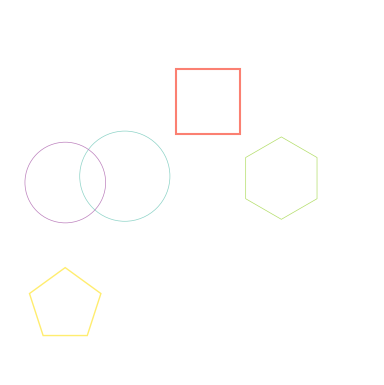[{"shape": "circle", "thickness": 0.5, "radius": 0.59, "center": [0.324, 0.542]}, {"shape": "square", "thickness": 1.5, "radius": 0.42, "center": [0.539, 0.736]}, {"shape": "hexagon", "thickness": 0.5, "radius": 0.54, "center": [0.731, 0.537]}, {"shape": "circle", "thickness": 0.5, "radius": 0.52, "center": [0.17, 0.526]}, {"shape": "pentagon", "thickness": 1, "radius": 0.49, "center": [0.169, 0.207]}]